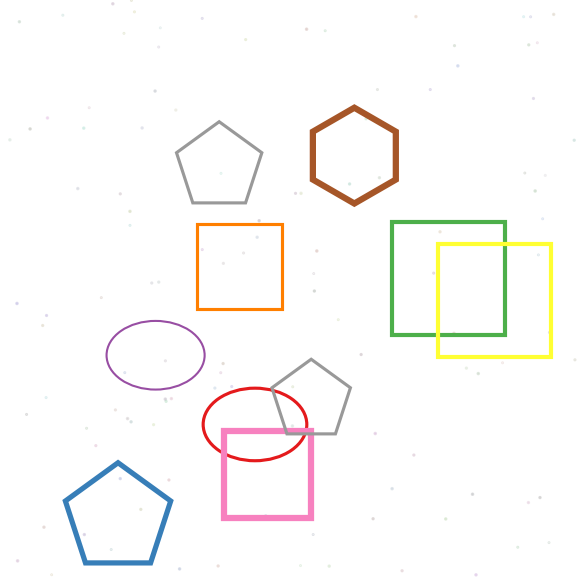[{"shape": "oval", "thickness": 1.5, "radius": 0.45, "center": [0.442, 0.264]}, {"shape": "pentagon", "thickness": 2.5, "radius": 0.48, "center": [0.204, 0.102]}, {"shape": "square", "thickness": 2, "radius": 0.49, "center": [0.776, 0.516]}, {"shape": "oval", "thickness": 1, "radius": 0.42, "center": [0.269, 0.384]}, {"shape": "square", "thickness": 1.5, "radius": 0.37, "center": [0.414, 0.538]}, {"shape": "square", "thickness": 2, "radius": 0.49, "center": [0.857, 0.478]}, {"shape": "hexagon", "thickness": 3, "radius": 0.41, "center": [0.614, 0.73]}, {"shape": "square", "thickness": 3, "radius": 0.38, "center": [0.463, 0.178]}, {"shape": "pentagon", "thickness": 1.5, "radius": 0.39, "center": [0.38, 0.711]}, {"shape": "pentagon", "thickness": 1.5, "radius": 0.36, "center": [0.539, 0.306]}]